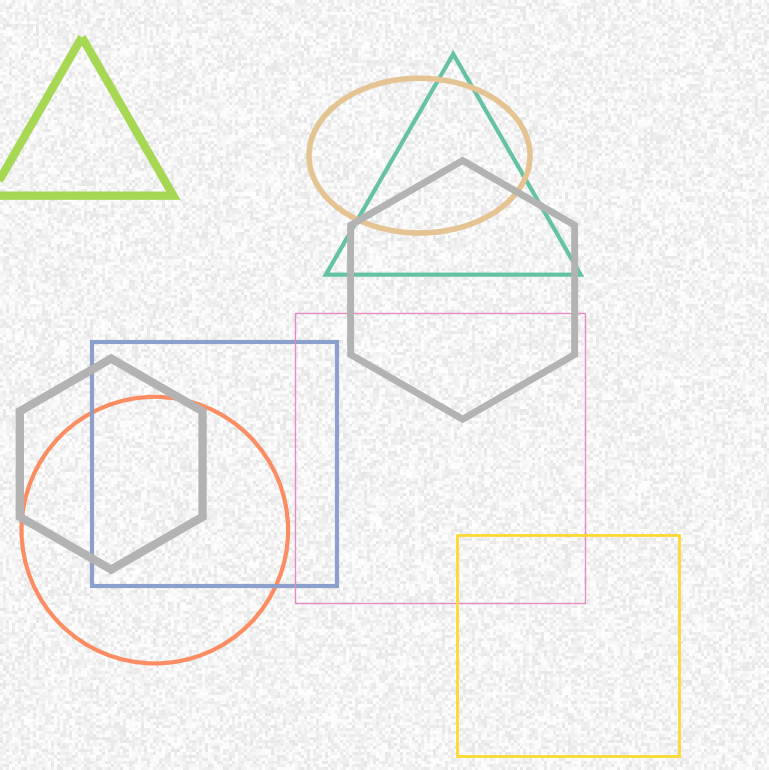[{"shape": "triangle", "thickness": 1.5, "radius": 0.96, "center": [0.589, 0.739]}, {"shape": "circle", "thickness": 1.5, "radius": 0.87, "center": [0.201, 0.312]}, {"shape": "square", "thickness": 1.5, "radius": 0.79, "center": [0.279, 0.397]}, {"shape": "square", "thickness": 0.5, "radius": 0.94, "center": [0.572, 0.405]}, {"shape": "triangle", "thickness": 3, "radius": 0.69, "center": [0.106, 0.814]}, {"shape": "square", "thickness": 1, "radius": 0.72, "center": [0.737, 0.162]}, {"shape": "oval", "thickness": 2, "radius": 0.72, "center": [0.545, 0.798]}, {"shape": "hexagon", "thickness": 2.5, "radius": 0.84, "center": [0.601, 0.624]}, {"shape": "hexagon", "thickness": 3, "radius": 0.69, "center": [0.144, 0.397]}]